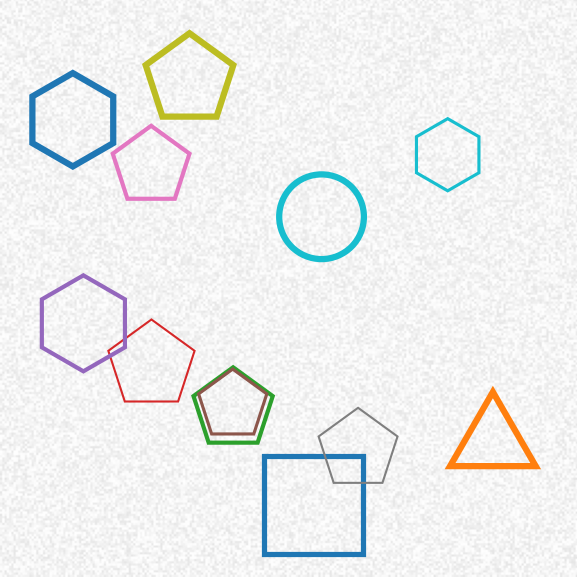[{"shape": "hexagon", "thickness": 3, "radius": 0.4, "center": [0.126, 0.792]}, {"shape": "square", "thickness": 2.5, "radius": 0.43, "center": [0.543, 0.125]}, {"shape": "triangle", "thickness": 3, "radius": 0.43, "center": [0.853, 0.235]}, {"shape": "pentagon", "thickness": 2, "radius": 0.36, "center": [0.404, 0.291]}, {"shape": "pentagon", "thickness": 1, "radius": 0.39, "center": [0.262, 0.367]}, {"shape": "hexagon", "thickness": 2, "radius": 0.42, "center": [0.144, 0.439]}, {"shape": "pentagon", "thickness": 1.5, "radius": 0.31, "center": [0.403, 0.298]}, {"shape": "pentagon", "thickness": 2, "radius": 0.35, "center": [0.262, 0.711]}, {"shape": "pentagon", "thickness": 1, "radius": 0.36, "center": [0.62, 0.221]}, {"shape": "pentagon", "thickness": 3, "radius": 0.4, "center": [0.328, 0.862]}, {"shape": "circle", "thickness": 3, "radius": 0.37, "center": [0.557, 0.624]}, {"shape": "hexagon", "thickness": 1.5, "radius": 0.31, "center": [0.775, 0.731]}]